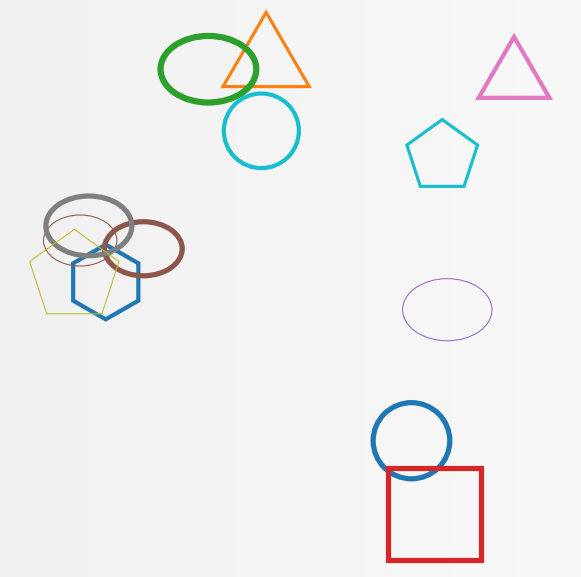[{"shape": "hexagon", "thickness": 2, "radius": 0.32, "center": [0.182, 0.511]}, {"shape": "circle", "thickness": 2.5, "radius": 0.33, "center": [0.708, 0.236]}, {"shape": "triangle", "thickness": 1.5, "radius": 0.43, "center": [0.458, 0.892]}, {"shape": "oval", "thickness": 3, "radius": 0.41, "center": [0.359, 0.879]}, {"shape": "square", "thickness": 2.5, "radius": 0.4, "center": [0.748, 0.109]}, {"shape": "oval", "thickness": 0.5, "radius": 0.38, "center": [0.77, 0.463]}, {"shape": "oval", "thickness": 2.5, "radius": 0.33, "center": [0.247, 0.568]}, {"shape": "oval", "thickness": 0.5, "radius": 0.32, "center": [0.138, 0.583]}, {"shape": "triangle", "thickness": 2, "radius": 0.35, "center": [0.884, 0.865]}, {"shape": "oval", "thickness": 2.5, "radius": 0.37, "center": [0.153, 0.608]}, {"shape": "pentagon", "thickness": 0.5, "radius": 0.4, "center": [0.128, 0.521]}, {"shape": "circle", "thickness": 2, "radius": 0.32, "center": [0.45, 0.773]}, {"shape": "pentagon", "thickness": 1.5, "radius": 0.32, "center": [0.761, 0.728]}]